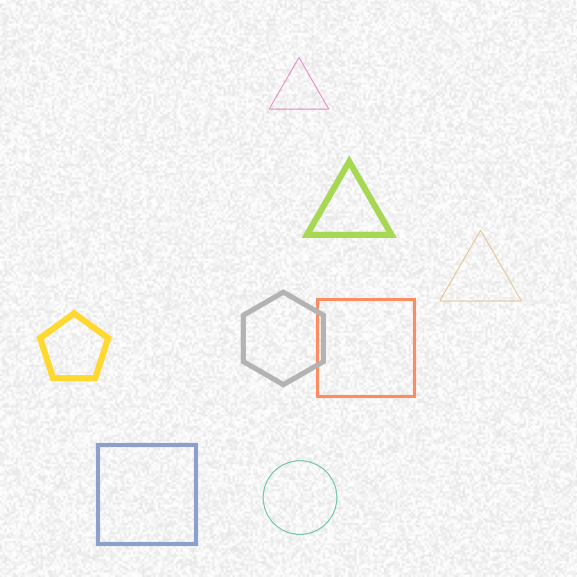[{"shape": "circle", "thickness": 0.5, "radius": 0.32, "center": [0.52, 0.138]}, {"shape": "square", "thickness": 1.5, "radius": 0.42, "center": [0.633, 0.397]}, {"shape": "square", "thickness": 2, "radius": 0.43, "center": [0.255, 0.143]}, {"shape": "triangle", "thickness": 0.5, "radius": 0.3, "center": [0.518, 0.84]}, {"shape": "triangle", "thickness": 3, "radius": 0.42, "center": [0.605, 0.635]}, {"shape": "pentagon", "thickness": 3, "radius": 0.31, "center": [0.128, 0.394]}, {"shape": "triangle", "thickness": 0.5, "radius": 0.41, "center": [0.832, 0.519]}, {"shape": "hexagon", "thickness": 2.5, "radius": 0.4, "center": [0.491, 0.413]}]